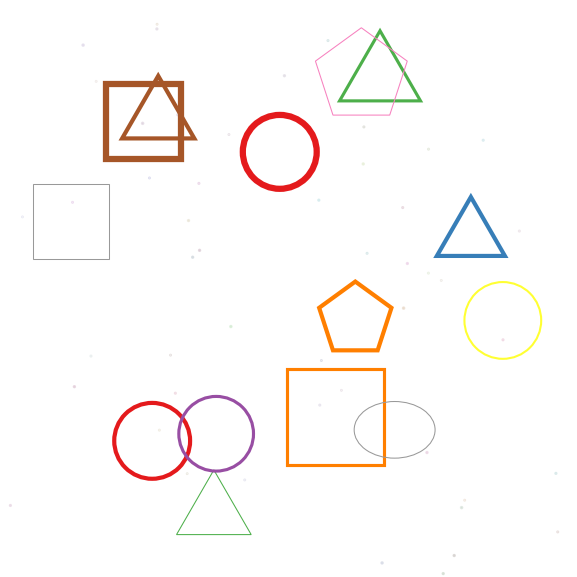[{"shape": "circle", "thickness": 3, "radius": 0.32, "center": [0.484, 0.736]}, {"shape": "circle", "thickness": 2, "radius": 0.33, "center": [0.263, 0.236]}, {"shape": "triangle", "thickness": 2, "radius": 0.34, "center": [0.815, 0.59]}, {"shape": "triangle", "thickness": 0.5, "radius": 0.37, "center": [0.37, 0.111]}, {"shape": "triangle", "thickness": 1.5, "radius": 0.4, "center": [0.658, 0.865]}, {"shape": "circle", "thickness": 1.5, "radius": 0.32, "center": [0.374, 0.248]}, {"shape": "square", "thickness": 1.5, "radius": 0.42, "center": [0.581, 0.277]}, {"shape": "pentagon", "thickness": 2, "radius": 0.33, "center": [0.615, 0.446]}, {"shape": "circle", "thickness": 1, "radius": 0.33, "center": [0.871, 0.444]}, {"shape": "triangle", "thickness": 2, "radius": 0.36, "center": [0.274, 0.796]}, {"shape": "square", "thickness": 3, "radius": 0.32, "center": [0.248, 0.789]}, {"shape": "pentagon", "thickness": 0.5, "radius": 0.42, "center": [0.626, 0.867]}, {"shape": "square", "thickness": 0.5, "radius": 0.33, "center": [0.123, 0.616]}, {"shape": "oval", "thickness": 0.5, "radius": 0.35, "center": [0.683, 0.255]}]